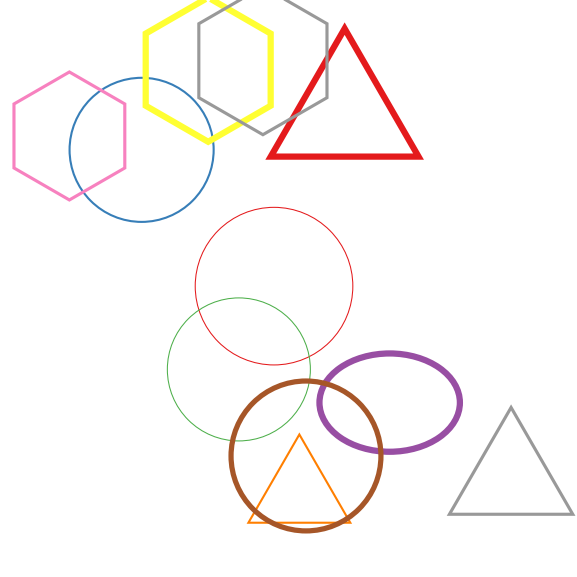[{"shape": "circle", "thickness": 0.5, "radius": 0.68, "center": [0.475, 0.504]}, {"shape": "triangle", "thickness": 3, "radius": 0.74, "center": [0.597, 0.802]}, {"shape": "circle", "thickness": 1, "radius": 0.62, "center": [0.245, 0.74]}, {"shape": "circle", "thickness": 0.5, "radius": 0.62, "center": [0.414, 0.359]}, {"shape": "oval", "thickness": 3, "radius": 0.61, "center": [0.675, 0.302]}, {"shape": "triangle", "thickness": 1, "radius": 0.51, "center": [0.518, 0.145]}, {"shape": "hexagon", "thickness": 3, "radius": 0.62, "center": [0.36, 0.879]}, {"shape": "circle", "thickness": 2.5, "radius": 0.65, "center": [0.53, 0.21]}, {"shape": "hexagon", "thickness": 1.5, "radius": 0.55, "center": [0.12, 0.764]}, {"shape": "hexagon", "thickness": 1.5, "radius": 0.64, "center": [0.455, 0.894]}, {"shape": "triangle", "thickness": 1.5, "radius": 0.62, "center": [0.885, 0.17]}]